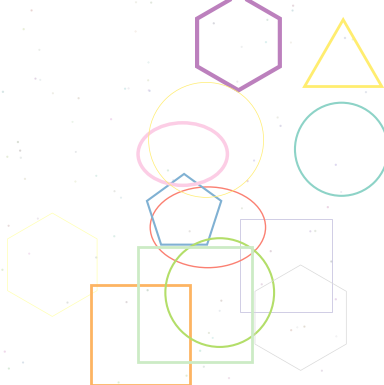[{"shape": "circle", "thickness": 1.5, "radius": 0.6, "center": [0.887, 0.612]}, {"shape": "hexagon", "thickness": 0.5, "radius": 0.67, "center": [0.136, 0.312]}, {"shape": "square", "thickness": 0.5, "radius": 0.6, "center": [0.743, 0.31]}, {"shape": "oval", "thickness": 1, "radius": 0.75, "center": [0.54, 0.41]}, {"shape": "pentagon", "thickness": 1.5, "radius": 0.51, "center": [0.478, 0.447]}, {"shape": "square", "thickness": 2, "radius": 0.65, "center": [0.365, 0.13]}, {"shape": "circle", "thickness": 1.5, "radius": 0.71, "center": [0.571, 0.24]}, {"shape": "oval", "thickness": 2.5, "radius": 0.58, "center": [0.475, 0.6]}, {"shape": "hexagon", "thickness": 0.5, "radius": 0.68, "center": [0.781, 0.175]}, {"shape": "hexagon", "thickness": 3, "radius": 0.62, "center": [0.619, 0.89]}, {"shape": "square", "thickness": 2, "radius": 0.75, "center": [0.507, 0.208]}, {"shape": "triangle", "thickness": 2, "radius": 0.58, "center": [0.891, 0.833]}, {"shape": "circle", "thickness": 0.5, "radius": 0.75, "center": [0.535, 0.637]}]